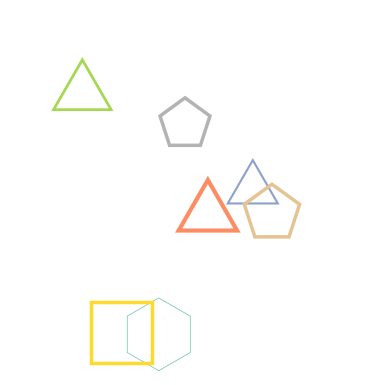[{"shape": "hexagon", "thickness": 0.5, "radius": 0.47, "center": [0.412, 0.132]}, {"shape": "triangle", "thickness": 3, "radius": 0.44, "center": [0.54, 0.445]}, {"shape": "triangle", "thickness": 1.5, "radius": 0.38, "center": [0.657, 0.509]}, {"shape": "triangle", "thickness": 2, "radius": 0.43, "center": [0.214, 0.758]}, {"shape": "square", "thickness": 2.5, "radius": 0.4, "center": [0.315, 0.137]}, {"shape": "pentagon", "thickness": 2.5, "radius": 0.38, "center": [0.706, 0.446]}, {"shape": "pentagon", "thickness": 2.5, "radius": 0.34, "center": [0.481, 0.678]}]